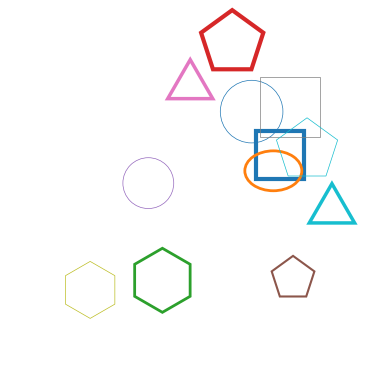[{"shape": "circle", "thickness": 0.5, "radius": 0.41, "center": [0.654, 0.71]}, {"shape": "square", "thickness": 3, "radius": 0.31, "center": [0.727, 0.598]}, {"shape": "oval", "thickness": 2, "radius": 0.37, "center": [0.71, 0.556]}, {"shape": "hexagon", "thickness": 2, "radius": 0.42, "center": [0.422, 0.272]}, {"shape": "pentagon", "thickness": 3, "radius": 0.42, "center": [0.603, 0.889]}, {"shape": "circle", "thickness": 0.5, "radius": 0.33, "center": [0.385, 0.524]}, {"shape": "pentagon", "thickness": 1.5, "radius": 0.29, "center": [0.761, 0.277]}, {"shape": "triangle", "thickness": 2.5, "radius": 0.34, "center": [0.494, 0.777]}, {"shape": "square", "thickness": 0.5, "radius": 0.39, "center": [0.754, 0.722]}, {"shape": "hexagon", "thickness": 0.5, "radius": 0.37, "center": [0.234, 0.247]}, {"shape": "pentagon", "thickness": 0.5, "radius": 0.42, "center": [0.798, 0.61]}, {"shape": "triangle", "thickness": 2.5, "radius": 0.34, "center": [0.862, 0.455]}]